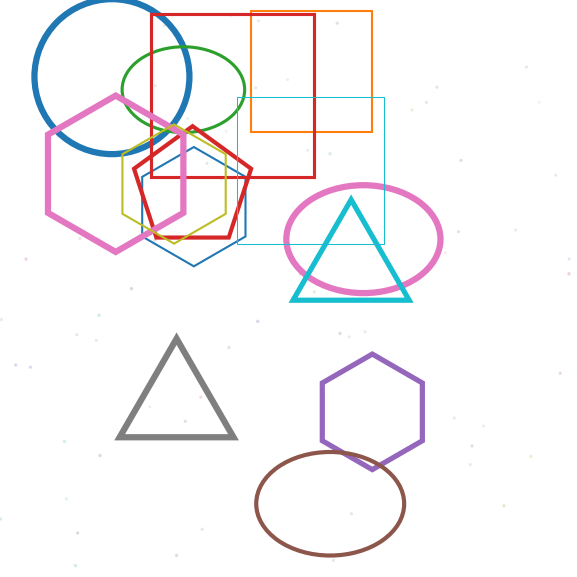[{"shape": "hexagon", "thickness": 1, "radius": 0.52, "center": [0.336, 0.641]}, {"shape": "circle", "thickness": 3, "radius": 0.67, "center": [0.194, 0.866]}, {"shape": "square", "thickness": 1, "radius": 0.52, "center": [0.539, 0.876]}, {"shape": "oval", "thickness": 1.5, "radius": 0.53, "center": [0.318, 0.844]}, {"shape": "square", "thickness": 1.5, "radius": 0.7, "center": [0.402, 0.833]}, {"shape": "pentagon", "thickness": 2, "radius": 0.53, "center": [0.333, 0.674]}, {"shape": "hexagon", "thickness": 2.5, "radius": 0.5, "center": [0.645, 0.286]}, {"shape": "oval", "thickness": 2, "radius": 0.64, "center": [0.572, 0.127]}, {"shape": "oval", "thickness": 3, "radius": 0.67, "center": [0.629, 0.585]}, {"shape": "hexagon", "thickness": 3, "radius": 0.68, "center": [0.2, 0.698]}, {"shape": "triangle", "thickness": 3, "radius": 0.57, "center": [0.306, 0.299]}, {"shape": "hexagon", "thickness": 1, "radius": 0.52, "center": [0.301, 0.68]}, {"shape": "square", "thickness": 0.5, "radius": 0.64, "center": [0.537, 0.704]}, {"shape": "triangle", "thickness": 2.5, "radius": 0.58, "center": [0.608, 0.537]}]